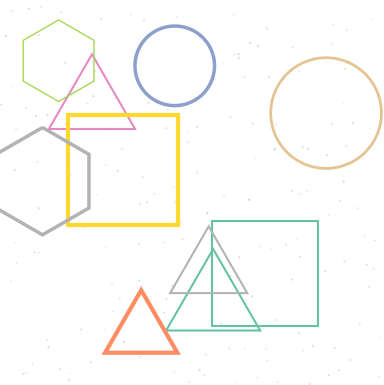[{"shape": "triangle", "thickness": 1.5, "radius": 0.71, "center": [0.554, 0.212]}, {"shape": "square", "thickness": 1.5, "radius": 0.68, "center": [0.689, 0.289]}, {"shape": "triangle", "thickness": 3, "radius": 0.54, "center": [0.367, 0.138]}, {"shape": "circle", "thickness": 2.5, "radius": 0.52, "center": [0.454, 0.829]}, {"shape": "triangle", "thickness": 1.5, "radius": 0.65, "center": [0.239, 0.73]}, {"shape": "hexagon", "thickness": 1, "radius": 0.53, "center": [0.152, 0.842]}, {"shape": "square", "thickness": 3, "radius": 0.71, "center": [0.32, 0.559]}, {"shape": "circle", "thickness": 2, "radius": 0.72, "center": [0.847, 0.706]}, {"shape": "hexagon", "thickness": 2.5, "radius": 0.7, "center": [0.11, 0.529]}, {"shape": "triangle", "thickness": 1.5, "radius": 0.58, "center": [0.542, 0.296]}]